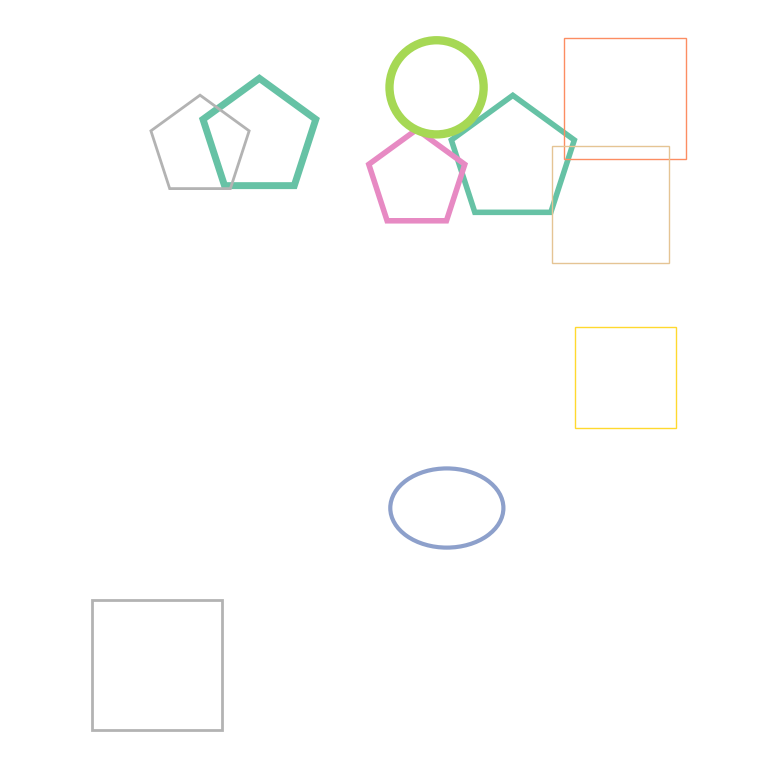[{"shape": "pentagon", "thickness": 2, "radius": 0.42, "center": [0.666, 0.792]}, {"shape": "pentagon", "thickness": 2.5, "radius": 0.39, "center": [0.337, 0.821]}, {"shape": "square", "thickness": 0.5, "radius": 0.39, "center": [0.812, 0.872]}, {"shape": "oval", "thickness": 1.5, "radius": 0.37, "center": [0.58, 0.34]}, {"shape": "pentagon", "thickness": 2, "radius": 0.33, "center": [0.541, 0.766]}, {"shape": "circle", "thickness": 3, "radius": 0.31, "center": [0.567, 0.887]}, {"shape": "square", "thickness": 0.5, "radius": 0.33, "center": [0.812, 0.51]}, {"shape": "square", "thickness": 0.5, "radius": 0.38, "center": [0.792, 0.734]}, {"shape": "square", "thickness": 1, "radius": 0.42, "center": [0.204, 0.136]}, {"shape": "pentagon", "thickness": 1, "radius": 0.34, "center": [0.26, 0.809]}]